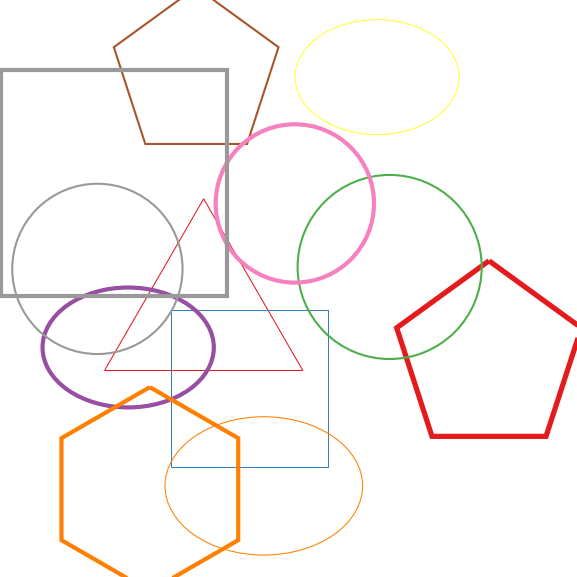[{"shape": "triangle", "thickness": 0.5, "radius": 0.99, "center": [0.353, 0.457]}, {"shape": "pentagon", "thickness": 2.5, "radius": 0.84, "center": [0.847, 0.38]}, {"shape": "square", "thickness": 0.5, "radius": 0.68, "center": [0.431, 0.327]}, {"shape": "circle", "thickness": 1, "radius": 0.8, "center": [0.675, 0.537]}, {"shape": "oval", "thickness": 2, "radius": 0.74, "center": [0.222, 0.397]}, {"shape": "hexagon", "thickness": 2, "radius": 0.88, "center": [0.259, 0.152]}, {"shape": "oval", "thickness": 0.5, "radius": 0.86, "center": [0.457, 0.158]}, {"shape": "oval", "thickness": 0.5, "radius": 0.71, "center": [0.653, 0.866]}, {"shape": "pentagon", "thickness": 1, "radius": 0.75, "center": [0.34, 0.871]}, {"shape": "circle", "thickness": 2, "radius": 0.69, "center": [0.511, 0.647]}, {"shape": "circle", "thickness": 1, "radius": 0.74, "center": [0.169, 0.534]}, {"shape": "square", "thickness": 2, "radius": 0.98, "center": [0.197, 0.682]}]